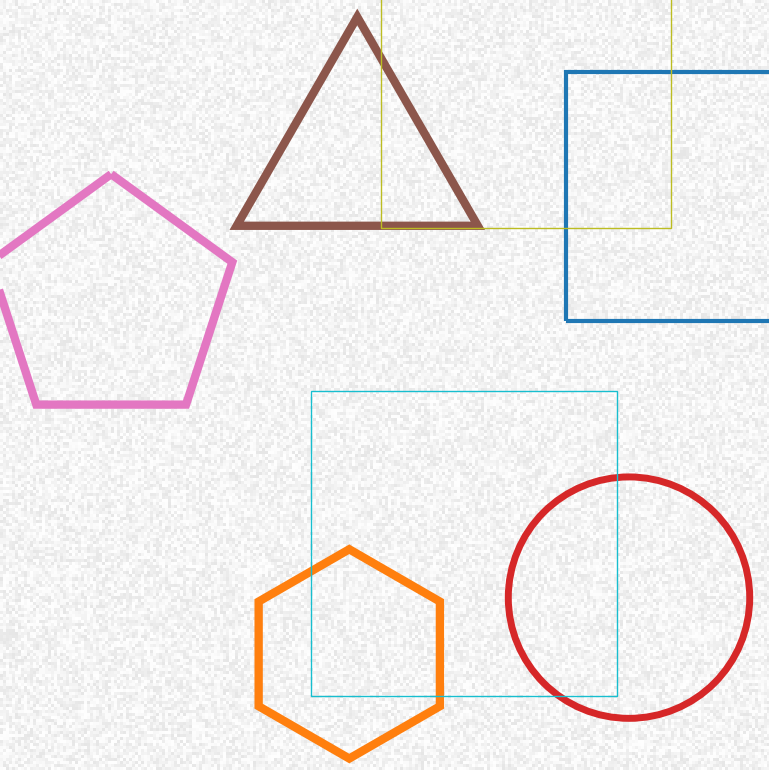[{"shape": "square", "thickness": 1.5, "radius": 0.81, "center": [0.896, 0.745]}, {"shape": "hexagon", "thickness": 3, "radius": 0.68, "center": [0.454, 0.151]}, {"shape": "circle", "thickness": 2.5, "radius": 0.78, "center": [0.817, 0.224]}, {"shape": "triangle", "thickness": 3, "radius": 0.9, "center": [0.464, 0.797]}, {"shape": "pentagon", "thickness": 3, "radius": 0.83, "center": [0.144, 0.608]}, {"shape": "square", "thickness": 0.5, "radius": 0.94, "center": [0.684, 0.892]}, {"shape": "square", "thickness": 0.5, "radius": 0.99, "center": [0.602, 0.294]}]